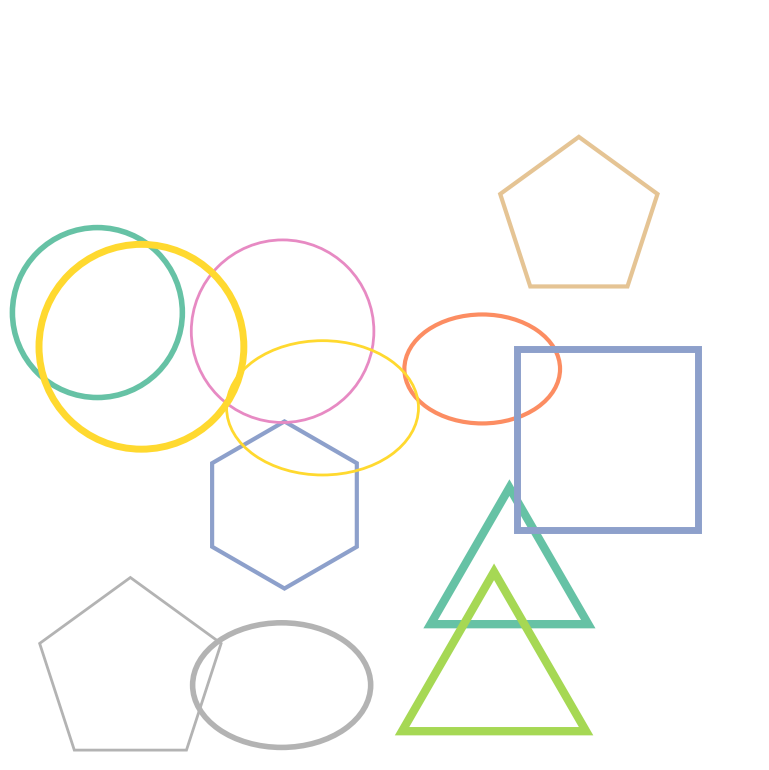[{"shape": "triangle", "thickness": 3, "radius": 0.59, "center": [0.662, 0.248]}, {"shape": "circle", "thickness": 2, "radius": 0.55, "center": [0.126, 0.594]}, {"shape": "oval", "thickness": 1.5, "radius": 0.51, "center": [0.626, 0.521]}, {"shape": "square", "thickness": 2.5, "radius": 0.59, "center": [0.789, 0.429]}, {"shape": "hexagon", "thickness": 1.5, "radius": 0.54, "center": [0.369, 0.344]}, {"shape": "circle", "thickness": 1, "radius": 0.59, "center": [0.367, 0.57]}, {"shape": "triangle", "thickness": 3, "radius": 0.69, "center": [0.642, 0.119]}, {"shape": "circle", "thickness": 2.5, "radius": 0.67, "center": [0.184, 0.55]}, {"shape": "oval", "thickness": 1, "radius": 0.62, "center": [0.419, 0.47]}, {"shape": "pentagon", "thickness": 1.5, "radius": 0.54, "center": [0.752, 0.715]}, {"shape": "oval", "thickness": 2, "radius": 0.58, "center": [0.366, 0.11]}, {"shape": "pentagon", "thickness": 1, "radius": 0.62, "center": [0.169, 0.126]}]